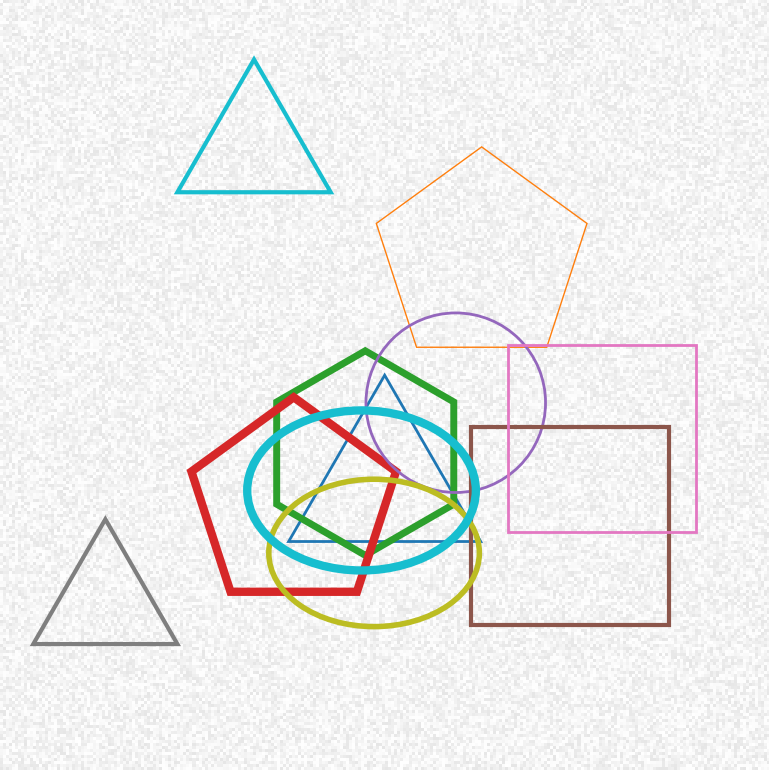[{"shape": "triangle", "thickness": 1, "radius": 0.72, "center": [0.5, 0.369]}, {"shape": "pentagon", "thickness": 0.5, "radius": 0.72, "center": [0.626, 0.665]}, {"shape": "hexagon", "thickness": 2.5, "radius": 0.66, "center": [0.474, 0.412]}, {"shape": "pentagon", "thickness": 3, "radius": 0.7, "center": [0.381, 0.344]}, {"shape": "circle", "thickness": 1, "radius": 0.58, "center": [0.592, 0.477]}, {"shape": "square", "thickness": 1.5, "radius": 0.64, "center": [0.74, 0.317]}, {"shape": "square", "thickness": 1, "radius": 0.61, "center": [0.782, 0.431]}, {"shape": "triangle", "thickness": 1.5, "radius": 0.54, "center": [0.137, 0.218]}, {"shape": "oval", "thickness": 2, "radius": 0.68, "center": [0.486, 0.282]}, {"shape": "oval", "thickness": 3, "radius": 0.74, "center": [0.47, 0.363]}, {"shape": "triangle", "thickness": 1.5, "radius": 0.57, "center": [0.33, 0.808]}]